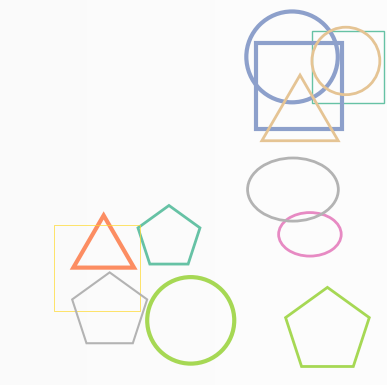[{"shape": "pentagon", "thickness": 2, "radius": 0.42, "center": [0.436, 0.382]}, {"shape": "square", "thickness": 1, "radius": 0.47, "center": [0.898, 0.826]}, {"shape": "triangle", "thickness": 3, "radius": 0.45, "center": [0.267, 0.35]}, {"shape": "circle", "thickness": 3, "radius": 0.59, "center": [0.754, 0.852]}, {"shape": "square", "thickness": 3, "radius": 0.55, "center": [0.771, 0.777]}, {"shape": "oval", "thickness": 2, "radius": 0.4, "center": [0.8, 0.391]}, {"shape": "circle", "thickness": 3, "radius": 0.56, "center": [0.492, 0.168]}, {"shape": "pentagon", "thickness": 2, "radius": 0.57, "center": [0.845, 0.14]}, {"shape": "square", "thickness": 0.5, "radius": 0.56, "center": [0.251, 0.304]}, {"shape": "triangle", "thickness": 2, "radius": 0.57, "center": [0.774, 0.691]}, {"shape": "circle", "thickness": 2, "radius": 0.44, "center": [0.893, 0.842]}, {"shape": "pentagon", "thickness": 1.5, "radius": 0.51, "center": [0.283, 0.191]}, {"shape": "oval", "thickness": 2, "radius": 0.59, "center": [0.756, 0.508]}]